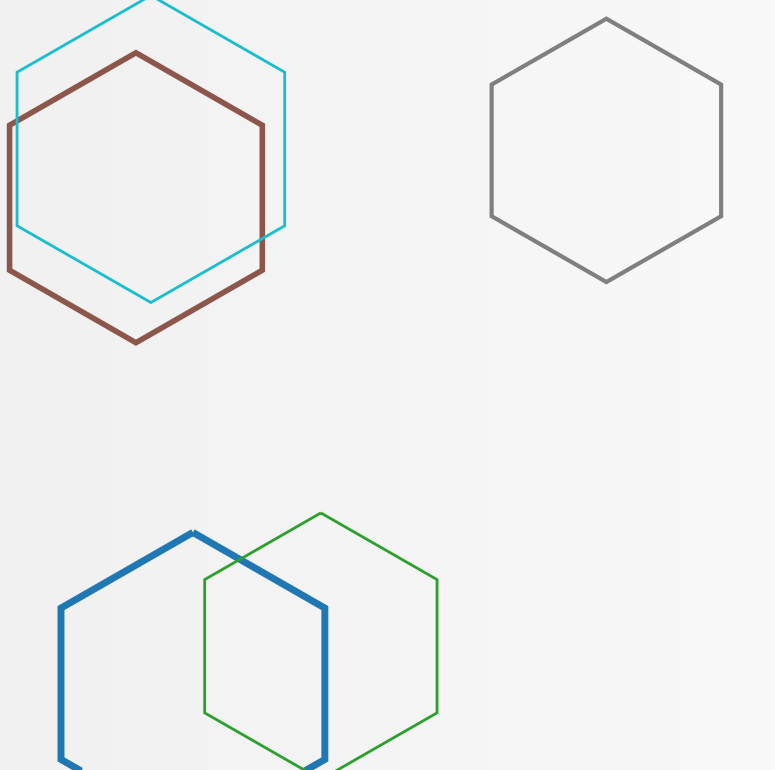[{"shape": "hexagon", "thickness": 2.5, "radius": 0.98, "center": [0.249, 0.112]}, {"shape": "hexagon", "thickness": 1, "radius": 0.87, "center": [0.414, 0.161]}, {"shape": "hexagon", "thickness": 2, "radius": 0.94, "center": [0.175, 0.743]}, {"shape": "hexagon", "thickness": 1.5, "radius": 0.85, "center": [0.782, 0.805]}, {"shape": "hexagon", "thickness": 1, "radius": 1.0, "center": [0.195, 0.806]}]